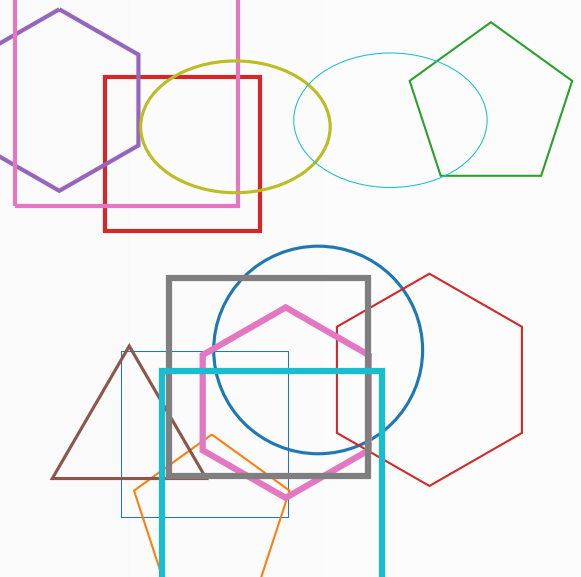[{"shape": "circle", "thickness": 1.5, "radius": 0.9, "center": [0.547, 0.393]}, {"shape": "square", "thickness": 0.5, "radius": 0.72, "center": [0.352, 0.248]}, {"shape": "pentagon", "thickness": 1, "radius": 0.7, "center": [0.364, 0.106]}, {"shape": "pentagon", "thickness": 1, "radius": 0.73, "center": [0.845, 0.814]}, {"shape": "hexagon", "thickness": 1, "radius": 0.92, "center": [0.739, 0.341]}, {"shape": "square", "thickness": 2, "radius": 0.67, "center": [0.314, 0.732]}, {"shape": "hexagon", "thickness": 2, "radius": 0.79, "center": [0.102, 0.826]}, {"shape": "triangle", "thickness": 1.5, "radius": 0.76, "center": [0.222, 0.247]}, {"shape": "hexagon", "thickness": 3, "radius": 0.82, "center": [0.492, 0.302]}, {"shape": "square", "thickness": 2, "radius": 0.96, "center": [0.217, 0.834]}, {"shape": "square", "thickness": 3, "radius": 0.86, "center": [0.462, 0.347]}, {"shape": "oval", "thickness": 1.5, "radius": 0.81, "center": [0.405, 0.779]}, {"shape": "square", "thickness": 3, "radius": 0.95, "center": [0.467, 0.168]}, {"shape": "oval", "thickness": 0.5, "radius": 0.83, "center": [0.672, 0.791]}]